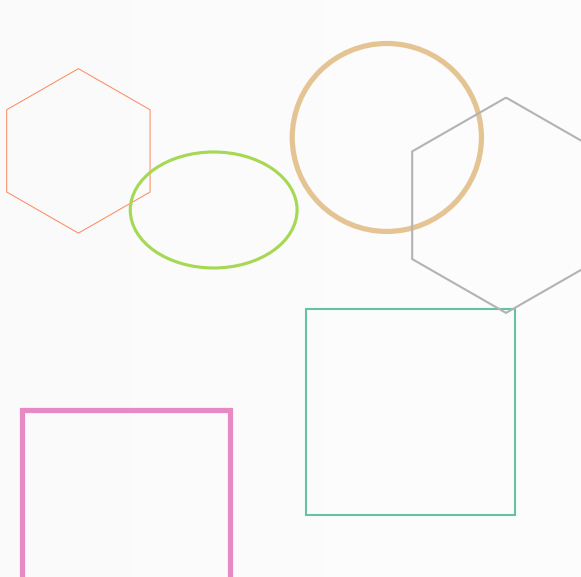[{"shape": "square", "thickness": 1, "radius": 0.9, "center": [0.706, 0.286]}, {"shape": "hexagon", "thickness": 0.5, "radius": 0.71, "center": [0.135, 0.738]}, {"shape": "square", "thickness": 2.5, "radius": 0.89, "center": [0.217, 0.111]}, {"shape": "oval", "thickness": 1.5, "radius": 0.72, "center": [0.368, 0.636]}, {"shape": "circle", "thickness": 2.5, "radius": 0.81, "center": [0.666, 0.761]}, {"shape": "hexagon", "thickness": 1, "radius": 0.93, "center": [0.871, 0.644]}]